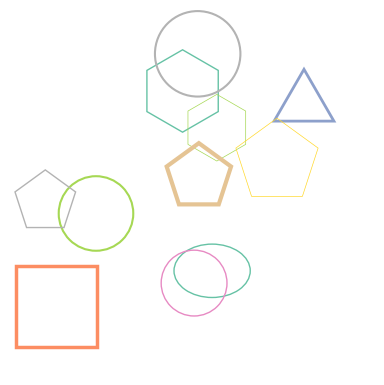[{"shape": "oval", "thickness": 1, "radius": 0.5, "center": [0.551, 0.297]}, {"shape": "hexagon", "thickness": 1, "radius": 0.53, "center": [0.474, 0.764]}, {"shape": "square", "thickness": 2.5, "radius": 0.53, "center": [0.146, 0.203]}, {"shape": "triangle", "thickness": 2, "radius": 0.45, "center": [0.79, 0.73]}, {"shape": "circle", "thickness": 1, "radius": 0.43, "center": [0.504, 0.265]}, {"shape": "hexagon", "thickness": 0.5, "radius": 0.43, "center": [0.563, 0.668]}, {"shape": "circle", "thickness": 1.5, "radius": 0.48, "center": [0.249, 0.446]}, {"shape": "pentagon", "thickness": 0.5, "radius": 0.56, "center": [0.719, 0.581]}, {"shape": "pentagon", "thickness": 3, "radius": 0.44, "center": [0.516, 0.54]}, {"shape": "pentagon", "thickness": 1, "radius": 0.41, "center": [0.118, 0.476]}, {"shape": "circle", "thickness": 1.5, "radius": 0.55, "center": [0.513, 0.86]}]